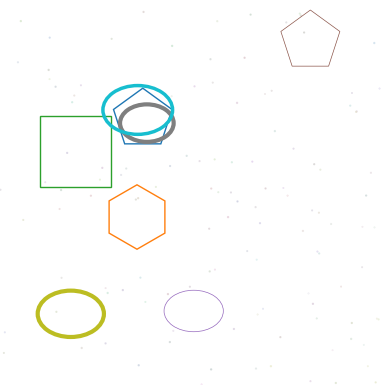[{"shape": "pentagon", "thickness": 1, "radius": 0.4, "center": [0.371, 0.691]}, {"shape": "hexagon", "thickness": 1, "radius": 0.42, "center": [0.356, 0.436]}, {"shape": "square", "thickness": 1, "radius": 0.46, "center": [0.197, 0.606]}, {"shape": "oval", "thickness": 0.5, "radius": 0.38, "center": [0.503, 0.192]}, {"shape": "pentagon", "thickness": 0.5, "radius": 0.4, "center": [0.806, 0.893]}, {"shape": "oval", "thickness": 3, "radius": 0.35, "center": [0.381, 0.68]}, {"shape": "oval", "thickness": 3, "radius": 0.43, "center": [0.184, 0.185]}, {"shape": "oval", "thickness": 2.5, "radius": 0.45, "center": [0.358, 0.714]}]